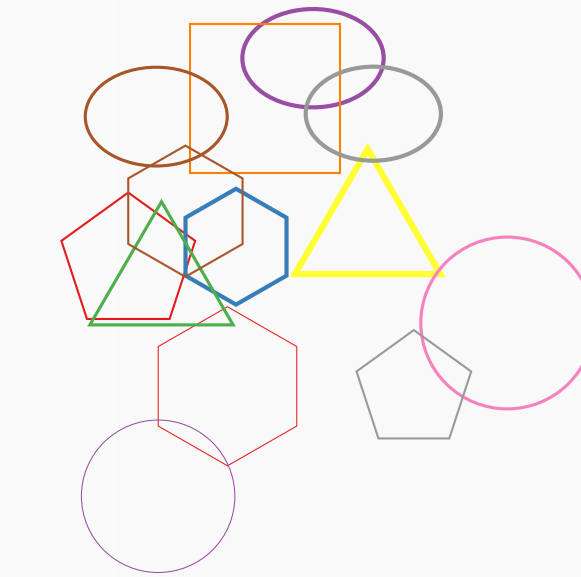[{"shape": "pentagon", "thickness": 1, "radius": 0.6, "center": [0.221, 0.545]}, {"shape": "hexagon", "thickness": 0.5, "radius": 0.69, "center": [0.391, 0.33]}, {"shape": "hexagon", "thickness": 2, "radius": 0.5, "center": [0.406, 0.572]}, {"shape": "triangle", "thickness": 1.5, "radius": 0.71, "center": [0.278, 0.508]}, {"shape": "circle", "thickness": 0.5, "radius": 0.66, "center": [0.272, 0.14]}, {"shape": "oval", "thickness": 2, "radius": 0.61, "center": [0.539, 0.898]}, {"shape": "square", "thickness": 1, "radius": 0.64, "center": [0.456, 0.829]}, {"shape": "triangle", "thickness": 3, "radius": 0.72, "center": [0.632, 0.597]}, {"shape": "oval", "thickness": 1.5, "radius": 0.61, "center": [0.269, 0.797]}, {"shape": "hexagon", "thickness": 1, "radius": 0.57, "center": [0.319, 0.633]}, {"shape": "circle", "thickness": 1.5, "radius": 0.74, "center": [0.873, 0.44]}, {"shape": "pentagon", "thickness": 1, "radius": 0.52, "center": [0.712, 0.324]}, {"shape": "oval", "thickness": 2, "radius": 0.58, "center": [0.642, 0.802]}]